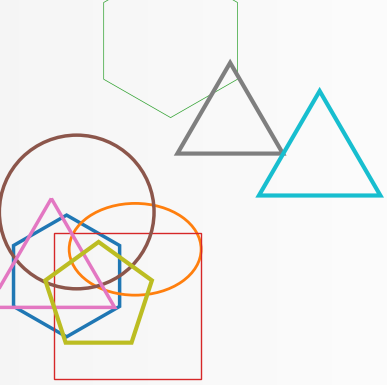[{"shape": "hexagon", "thickness": 2.5, "radius": 0.79, "center": [0.172, 0.283]}, {"shape": "oval", "thickness": 2, "radius": 0.85, "center": [0.349, 0.353]}, {"shape": "hexagon", "thickness": 0.5, "radius": 1.0, "center": [0.44, 0.894]}, {"shape": "square", "thickness": 1, "radius": 0.95, "center": [0.33, 0.206]}, {"shape": "circle", "thickness": 2.5, "radius": 1.0, "center": [0.198, 0.449]}, {"shape": "triangle", "thickness": 2.5, "radius": 0.94, "center": [0.133, 0.296]}, {"shape": "triangle", "thickness": 3, "radius": 0.79, "center": [0.594, 0.68]}, {"shape": "pentagon", "thickness": 3, "radius": 0.72, "center": [0.254, 0.227]}, {"shape": "triangle", "thickness": 3, "radius": 0.9, "center": [0.825, 0.583]}]